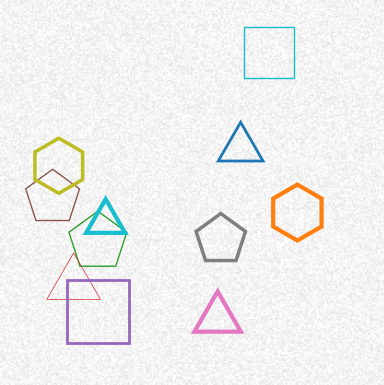[{"shape": "triangle", "thickness": 2, "radius": 0.34, "center": [0.625, 0.615]}, {"shape": "hexagon", "thickness": 3, "radius": 0.36, "center": [0.772, 0.448]}, {"shape": "pentagon", "thickness": 1, "radius": 0.4, "center": [0.254, 0.372]}, {"shape": "triangle", "thickness": 0.5, "radius": 0.4, "center": [0.191, 0.263]}, {"shape": "square", "thickness": 2, "radius": 0.41, "center": [0.254, 0.19]}, {"shape": "pentagon", "thickness": 1, "radius": 0.37, "center": [0.137, 0.487]}, {"shape": "triangle", "thickness": 3, "radius": 0.35, "center": [0.565, 0.173]}, {"shape": "pentagon", "thickness": 2.5, "radius": 0.34, "center": [0.573, 0.378]}, {"shape": "hexagon", "thickness": 2.5, "radius": 0.36, "center": [0.153, 0.569]}, {"shape": "square", "thickness": 1, "radius": 0.33, "center": [0.698, 0.863]}, {"shape": "triangle", "thickness": 3, "radius": 0.29, "center": [0.274, 0.424]}]